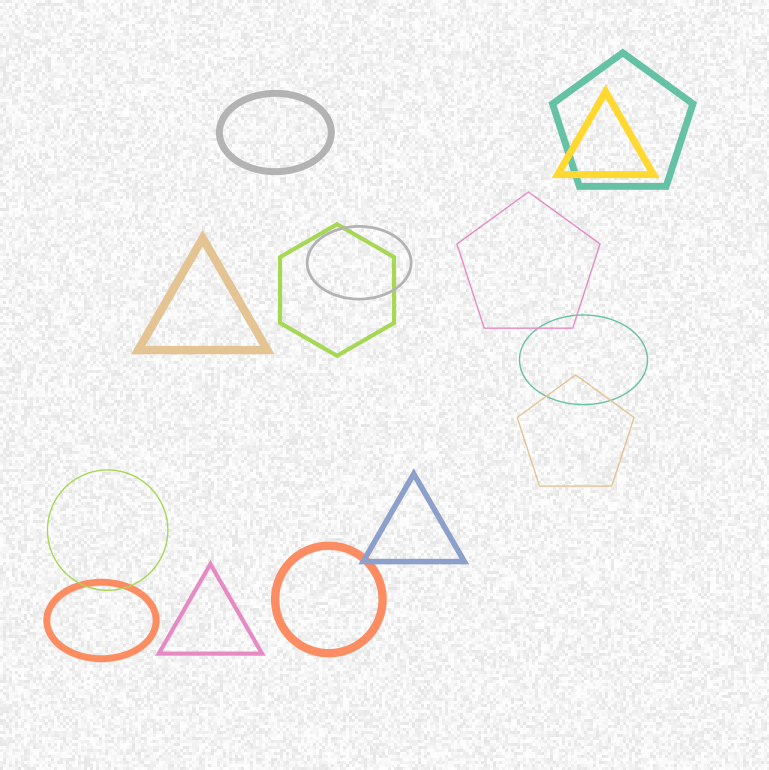[{"shape": "oval", "thickness": 0.5, "radius": 0.42, "center": [0.758, 0.533]}, {"shape": "pentagon", "thickness": 2.5, "radius": 0.48, "center": [0.809, 0.836]}, {"shape": "circle", "thickness": 3, "radius": 0.35, "center": [0.427, 0.221]}, {"shape": "oval", "thickness": 2.5, "radius": 0.35, "center": [0.132, 0.194]}, {"shape": "triangle", "thickness": 2, "radius": 0.38, "center": [0.537, 0.309]}, {"shape": "pentagon", "thickness": 0.5, "radius": 0.49, "center": [0.686, 0.653]}, {"shape": "triangle", "thickness": 1.5, "radius": 0.39, "center": [0.273, 0.19]}, {"shape": "hexagon", "thickness": 1.5, "radius": 0.43, "center": [0.438, 0.623]}, {"shape": "circle", "thickness": 0.5, "radius": 0.39, "center": [0.14, 0.312]}, {"shape": "triangle", "thickness": 2.5, "radius": 0.36, "center": [0.787, 0.809]}, {"shape": "triangle", "thickness": 3, "radius": 0.48, "center": [0.263, 0.594]}, {"shape": "pentagon", "thickness": 0.5, "radius": 0.4, "center": [0.748, 0.433]}, {"shape": "oval", "thickness": 1, "radius": 0.34, "center": [0.466, 0.659]}, {"shape": "oval", "thickness": 2.5, "radius": 0.36, "center": [0.358, 0.828]}]